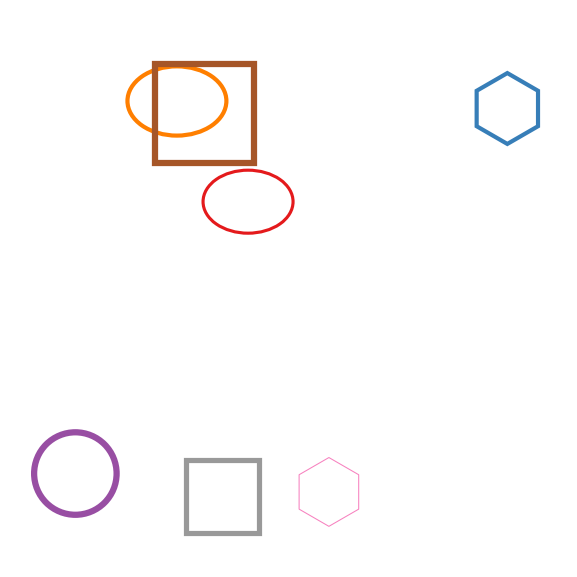[{"shape": "oval", "thickness": 1.5, "radius": 0.39, "center": [0.43, 0.65]}, {"shape": "hexagon", "thickness": 2, "radius": 0.31, "center": [0.879, 0.811]}, {"shape": "circle", "thickness": 3, "radius": 0.36, "center": [0.13, 0.179]}, {"shape": "oval", "thickness": 2, "radius": 0.43, "center": [0.306, 0.824]}, {"shape": "square", "thickness": 3, "radius": 0.43, "center": [0.354, 0.802]}, {"shape": "hexagon", "thickness": 0.5, "radius": 0.3, "center": [0.57, 0.147]}, {"shape": "square", "thickness": 2.5, "radius": 0.31, "center": [0.385, 0.14]}]